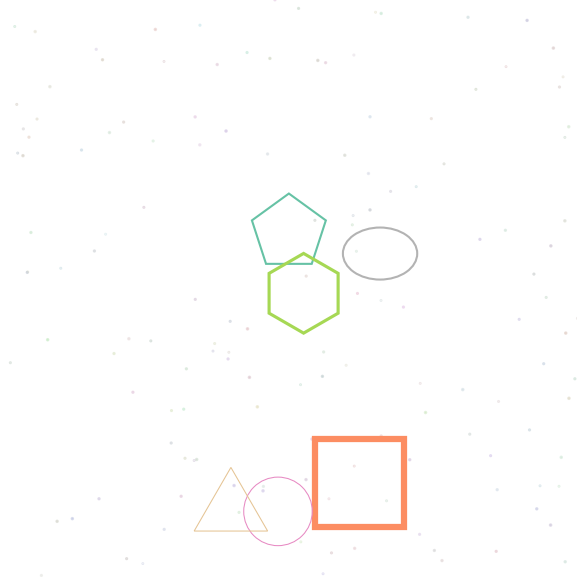[{"shape": "pentagon", "thickness": 1, "radius": 0.34, "center": [0.5, 0.597]}, {"shape": "square", "thickness": 3, "radius": 0.38, "center": [0.623, 0.163]}, {"shape": "circle", "thickness": 0.5, "radius": 0.3, "center": [0.481, 0.114]}, {"shape": "hexagon", "thickness": 1.5, "radius": 0.34, "center": [0.526, 0.491]}, {"shape": "triangle", "thickness": 0.5, "radius": 0.37, "center": [0.4, 0.116]}, {"shape": "oval", "thickness": 1, "radius": 0.32, "center": [0.658, 0.56]}]